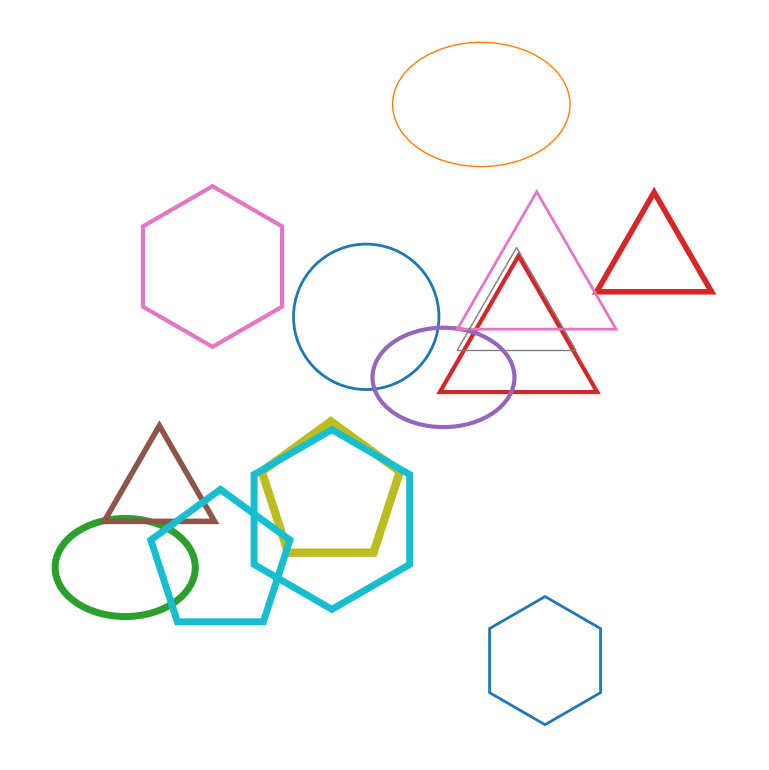[{"shape": "circle", "thickness": 1, "radius": 0.47, "center": [0.476, 0.589]}, {"shape": "hexagon", "thickness": 1, "radius": 0.42, "center": [0.708, 0.142]}, {"shape": "oval", "thickness": 0.5, "radius": 0.58, "center": [0.625, 0.864]}, {"shape": "oval", "thickness": 2.5, "radius": 0.46, "center": [0.163, 0.263]}, {"shape": "triangle", "thickness": 2, "radius": 0.43, "center": [0.85, 0.664]}, {"shape": "triangle", "thickness": 1.5, "radius": 0.59, "center": [0.673, 0.55]}, {"shape": "oval", "thickness": 1.5, "radius": 0.46, "center": [0.576, 0.51]}, {"shape": "triangle", "thickness": 2, "radius": 0.41, "center": [0.207, 0.364]}, {"shape": "hexagon", "thickness": 1.5, "radius": 0.52, "center": [0.276, 0.654]}, {"shape": "triangle", "thickness": 1, "radius": 0.59, "center": [0.697, 0.632]}, {"shape": "triangle", "thickness": 0.5, "radius": 0.45, "center": [0.671, 0.589]}, {"shape": "pentagon", "thickness": 3, "radius": 0.47, "center": [0.43, 0.359]}, {"shape": "hexagon", "thickness": 2.5, "radius": 0.58, "center": [0.431, 0.325]}, {"shape": "pentagon", "thickness": 2.5, "radius": 0.47, "center": [0.286, 0.269]}]